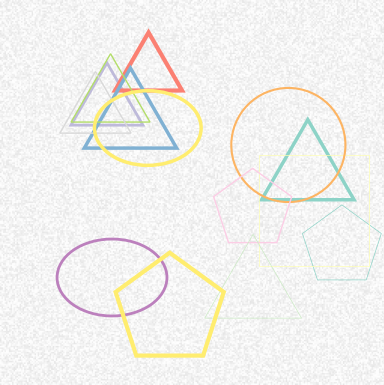[{"shape": "pentagon", "thickness": 0.5, "radius": 0.54, "center": [0.888, 0.36]}, {"shape": "triangle", "thickness": 2.5, "radius": 0.69, "center": [0.799, 0.55]}, {"shape": "square", "thickness": 0.5, "radius": 0.72, "center": [0.816, 0.454]}, {"shape": "triangle", "thickness": 2, "radius": 0.54, "center": [0.278, 0.729]}, {"shape": "triangle", "thickness": 3, "radius": 0.5, "center": [0.386, 0.815]}, {"shape": "triangle", "thickness": 2.5, "radius": 0.69, "center": [0.339, 0.685]}, {"shape": "circle", "thickness": 1.5, "radius": 0.74, "center": [0.749, 0.623]}, {"shape": "triangle", "thickness": 1, "radius": 0.59, "center": [0.287, 0.742]}, {"shape": "pentagon", "thickness": 1, "radius": 0.53, "center": [0.656, 0.456]}, {"shape": "triangle", "thickness": 1, "radius": 0.53, "center": [0.248, 0.708]}, {"shape": "oval", "thickness": 2, "radius": 0.71, "center": [0.291, 0.279]}, {"shape": "triangle", "thickness": 0.5, "radius": 0.73, "center": [0.657, 0.246]}, {"shape": "pentagon", "thickness": 3, "radius": 0.74, "center": [0.441, 0.196]}, {"shape": "oval", "thickness": 2.5, "radius": 0.69, "center": [0.384, 0.667]}]